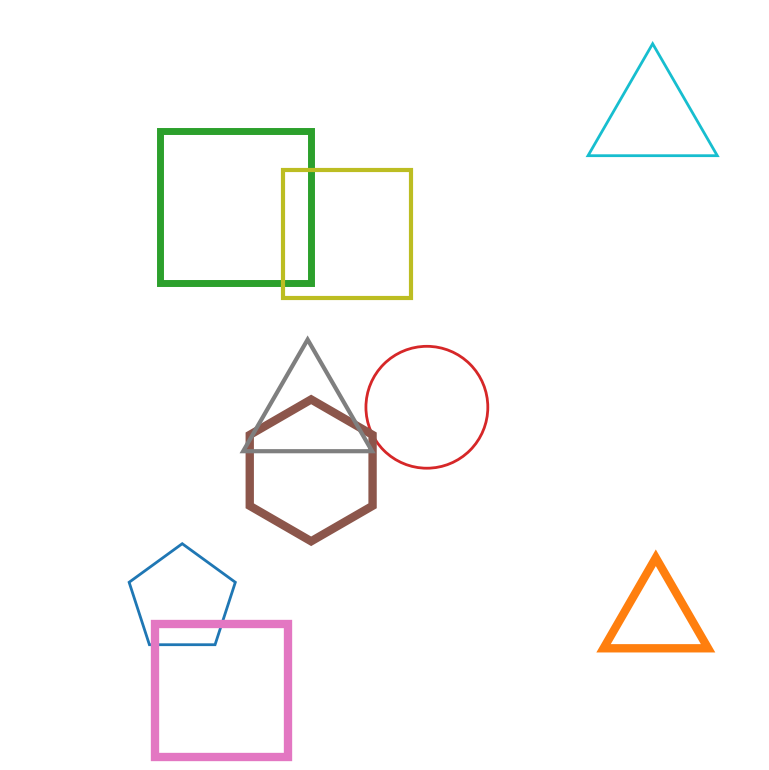[{"shape": "pentagon", "thickness": 1, "radius": 0.36, "center": [0.237, 0.221]}, {"shape": "triangle", "thickness": 3, "radius": 0.39, "center": [0.852, 0.197]}, {"shape": "square", "thickness": 2.5, "radius": 0.49, "center": [0.306, 0.731]}, {"shape": "circle", "thickness": 1, "radius": 0.4, "center": [0.554, 0.471]}, {"shape": "hexagon", "thickness": 3, "radius": 0.46, "center": [0.404, 0.389]}, {"shape": "square", "thickness": 3, "radius": 0.43, "center": [0.288, 0.103]}, {"shape": "triangle", "thickness": 1.5, "radius": 0.48, "center": [0.4, 0.462]}, {"shape": "square", "thickness": 1.5, "radius": 0.42, "center": [0.45, 0.696]}, {"shape": "triangle", "thickness": 1, "radius": 0.48, "center": [0.848, 0.846]}]